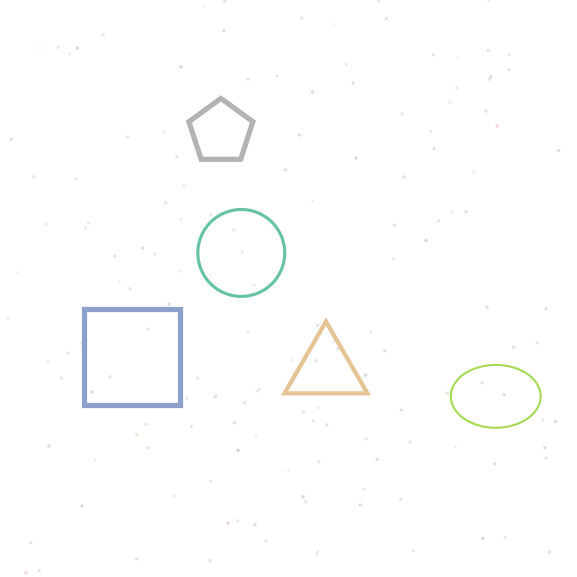[{"shape": "circle", "thickness": 1.5, "radius": 0.38, "center": [0.418, 0.561]}, {"shape": "square", "thickness": 2.5, "radius": 0.42, "center": [0.229, 0.381]}, {"shape": "oval", "thickness": 1, "radius": 0.39, "center": [0.858, 0.313]}, {"shape": "triangle", "thickness": 2, "radius": 0.41, "center": [0.564, 0.359]}, {"shape": "pentagon", "thickness": 2.5, "radius": 0.29, "center": [0.383, 0.77]}]